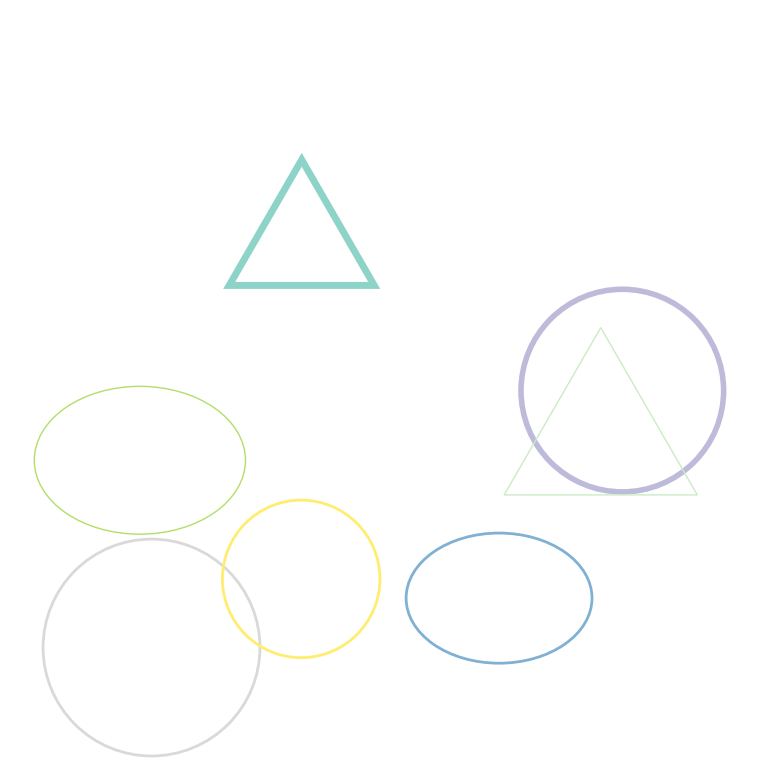[{"shape": "triangle", "thickness": 2.5, "radius": 0.54, "center": [0.392, 0.684]}, {"shape": "circle", "thickness": 2, "radius": 0.66, "center": [0.808, 0.493]}, {"shape": "oval", "thickness": 1, "radius": 0.6, "center": [0.648, 0.223]}, {"shape": "oval", "thickness": 0.5, "radius": 0.69, "center": [0.182, 0.402]}, {"shape": "circle", "thickness": 1, "radius": 0.7, "center": [0.197, 0.159]}, {"shape": "triangle", "thickness": 0.5, "radius": 0.72, "center": [0.78, 0.43]}, {"shape": "circle", "thickness": 1, "radius": 0.51, "center": [0.391, 0.248]}]